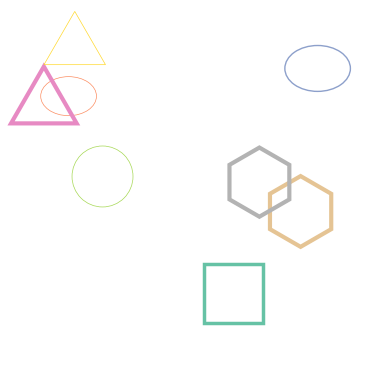[{"shape": "square", "thickness": 2.5, "radius": 0.38, "center": [0.607, 0.237]}, {"shape": "oval", "thickness": 0.5, "radius": 0.36, "center": [0.178, 0.75]}, {"shape": "oval", "thickness": 1, "radius": 0.43, "center": [0.825, 0.822]}, {"shape": "triangle", "thickness": 3, "radius": 0.49, "center": [0.114, 0.729]}, {"shape": "circle", "thickness": 0.5, "radius": 0.4, "center": [0.266, 0.542]}, {"shape": "triangle", "thickness": 0.5, "radius": 0.46, "center": [0.194, 0.878]}, {"shape": "hexagon", "thickness": 3, "radius": 0.46, "center": [0.781, 0.451]}, {"shape": "hexagon", "thickness": 3, "radius": 0.45, "center": [0.674, 0.527]}]